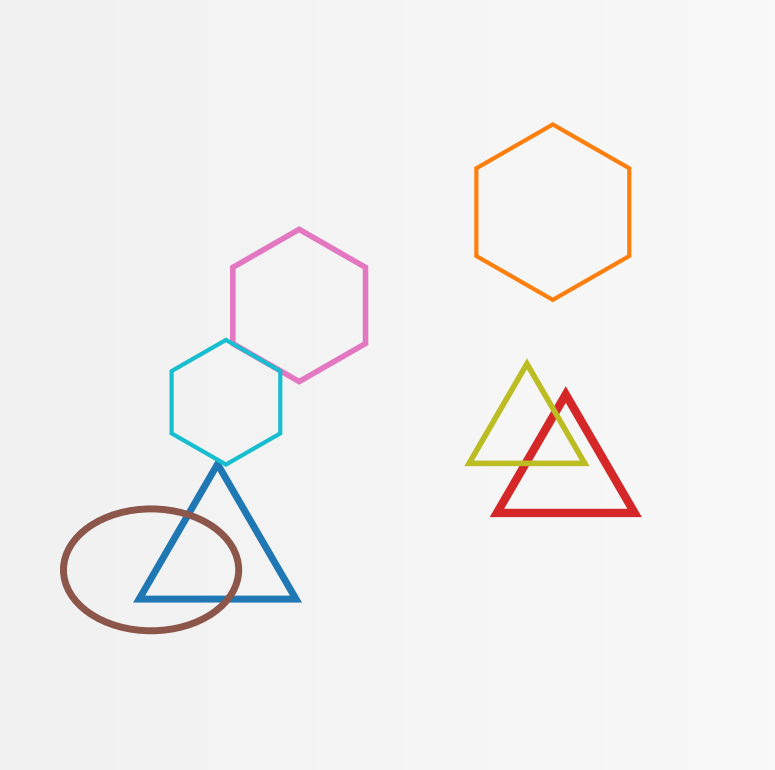[{"shape": "triangle", "thickness": 2.5, "radius": 0.58, "center": [0.281, 0.28]}, {"shape": "hexagon", "thickness": 1.5, "radius": 0.57, "center": [0.713, 0.724]}, {"shape": "triangle", "thickness": 3, "radius": 0.51, "center": [0.73, 0.385]}, {"shape": "oval", "thickness": 2.5, "radius": 0.57, "center": [0.195, 0.26]}, {"shape": "hexagon", "thickness": 2, "radius": 0.49, "center": [0.386, 0.603]}, {"shape": "triangle", "thickness": 2, "radius": 0.43, "center": [0.68, 0.441]}, {"shape": "hexagon", "thickness": 1.5, "radius": 0.4, "center": [0.292, 0.478]}]